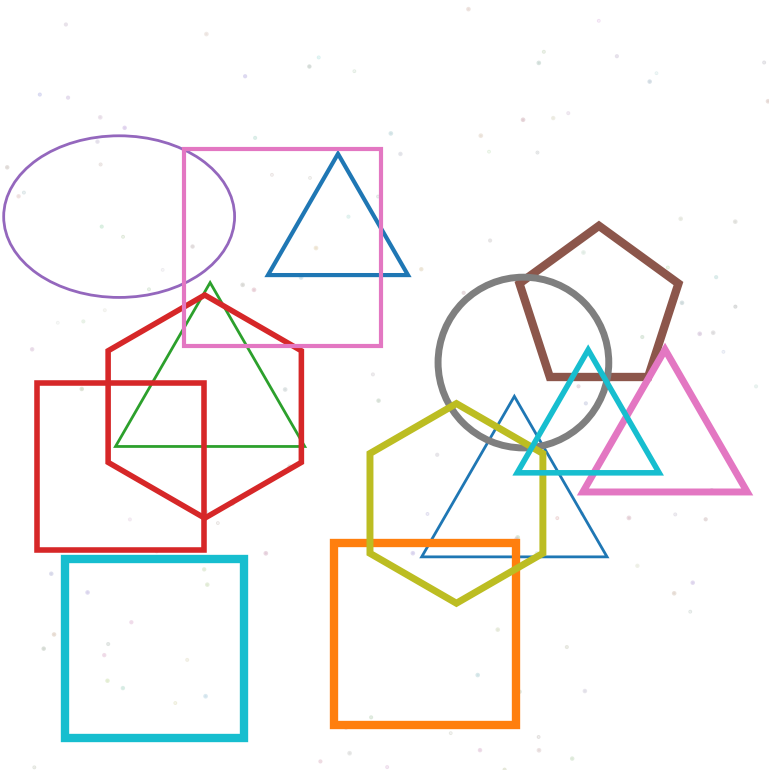[{"shape": "triangle", "thickness": 1, "radius": 0.69, "center": [0.668, 0.346]}, {"shape": "triangle", "thickness": 1.5, "radius": 0.52, "center": [0.439, 0.695]}, {"shape": "square", "thickness": 3, "radius": 0.59, "center": [0.552, 0.177]}, {"shape": "triangle", "thickness": 1, "radius": 0.71, "center": [0.273, 0.491]}, {"shape": "square", "thickness": 2, "radius": 0.54, "center": [0.156, 0.394]}, {"shape": "hexagon", "thickness": 2, "radius": 0.72, "center": [0.266, 0.472]}, {"shape": "oval", "thickness": 1, "radius": 0.75, "center": [0.155, 0.719]}, {"shape": "pentagon", "thickness": 3, "radius": 0.54, "center": [0.778, 0.598]}, {"shape": "triangle", "thickness": 2.5, "radius": 0.62, "center": [0.864, 0.423]}, {"shape": "square", "thickness": 1.5, "radius": 0.64, "center": [0.367, 0.679]}, {"shape": "circle", "thickness": 2.5, "radius": 0.55, "center": [0.68, 0.529]}, {"shape": "hexagon", "thickness": 2.5, "radius": 0.65, "center": [0.593, 0.346]}, {"shape": "square", "thickness": 3, "radius": 0.58, "center": [0.201, 0.158]}, {"shape": "triangle", "thickness": 2, "radius": 0.53, "center": [0.764, 0.439]}]